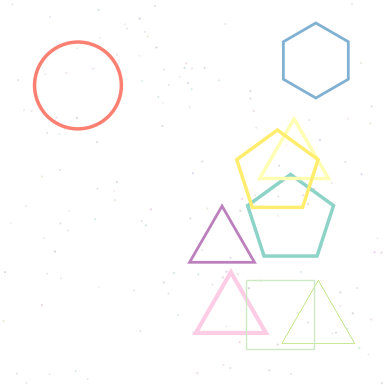[{"shape": "pentagon", "thickness": 2.5, "radius": 0.59, "center": [0.755, 0.43]}, {"shape": "triangle", "thickness": 2.5, "radius": 0.52, "center": [0.764, 0.588]}, {"shape": "circle", "thickness": 2.5, "radius": 0.56, "center": [0.203, 0.778]}, {"shape": "hexagon", "thickness": 2, "radius": 0.49, "center": [0.82, 0.843]}, {"shape": "triangle", "thickness": 0.5, "radius": 0.55, "center": [0.827, 0.163]}, {"shape": "triangle", "thickness": 3, "radius": 0.53, "center": [0.6, 0.188]}, {"shape": "triangle", "thickness": 2, "radius": 0.49, "center": [0.577, 0.367]}, {"shape": "square", "thickness": 1, "radius": 0.45, "center": [0.727, 0.183]}, {"shape": "pentagon", "thickness": 2.5, "radius": 0.56, "center": [0.721, 0.551]}]